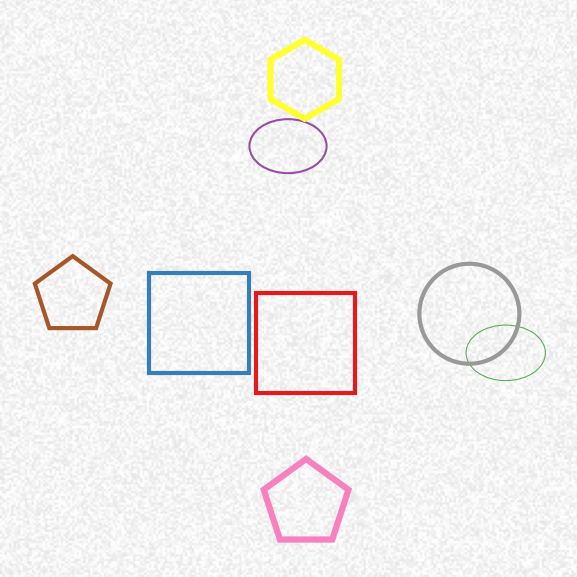[{"shape": "square", "thickness": 2, "radius": 0.43, "center": [0.529, 0.405]}, {"shape": "square", "thickness": 2, "radius": 0.43, "center": [0.344, 0.44]}, {"shape": "oval", "thickness": 0.5, "radius": 0.34, "center": [0.876, 0.388]}, {"shape": "oval", "thickness": 1, "radius": 0.33, "center": [0.499, 0.746]}, {"shape": "hexagon", "thickness": 3, "radius": 0.34, "center": [0.528, 0.862]}, {"shape": "pentagon", "thickness": 2, "radius": 0.34, "center": [0.126, 0.487]}, {"shape": "pentagon", "thickness": 3, "radius": 0.39, "center": [0.53, 0.127]}, {"shape": "circle", "thickness": 2, "radius": 0.43, "center": [0.813, 0.456]}]